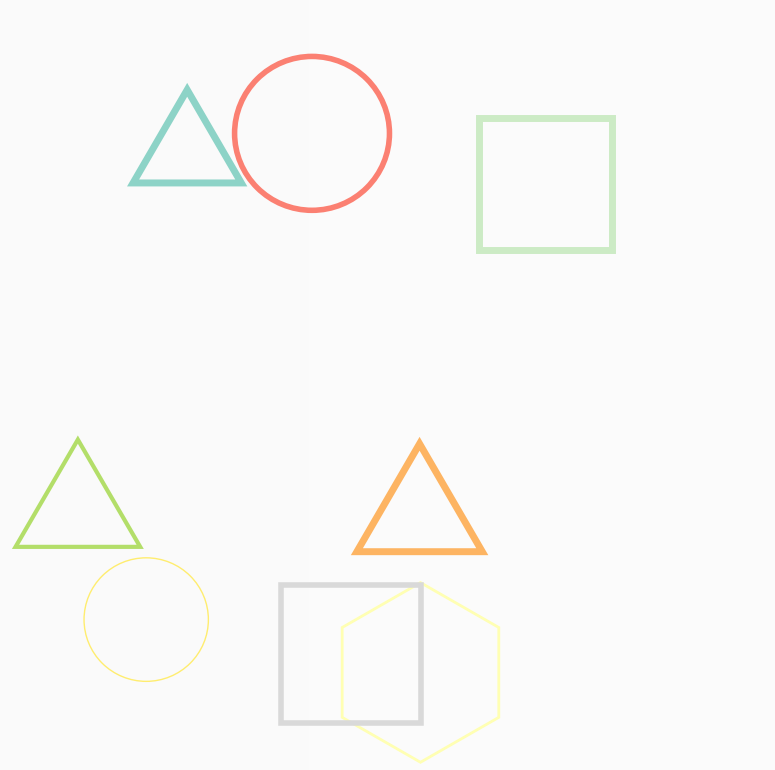[{"shape": "triangle", "thickness": 2.5, "radius": 0.4, "center": [0.242, 0.803]}, {"shape": "hexagon", "thickness": 1, "radius": 0.58, "center": [0.543, 0.127]}, {"shape": "circle", "thickness": 2, "radius": 0.5, "center": [0.403, 0.827]}, {"shape": "triangle", "thickness": 2.5, "radius": 0.47, "center": [0.541, 0.33]}, {"shape": "triangle", "thickness": 1.5, "radius": 0.46, "center": [0.1, 0.336]}, {"shape": "square", "thickness": 2, "radius": 0.45, "center": [0.453, 0.151]}, {"shape": "square", "thickness": 2.5, "radius": 0.43, "center": [0.704, 0.76]}, {"shape": "circle", "thickness": 0.5, "radius": 0.4, "center": [0.189, 0.195]}]